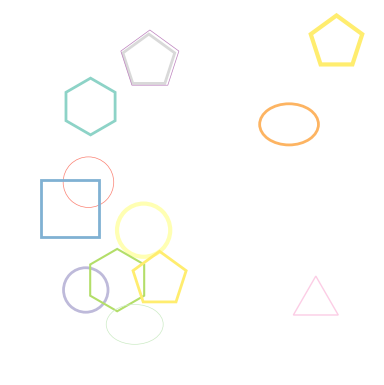[{"shape": "hexagon", "thickness": 2, "radius": 0.37, "center": [0.235, 0.723]}, {"shape": "circle", "thickness": 3, "radius": 0.35, "center": [0.373, 0.402]}, {"shape": "circle", "thickness": 2, "radius": 0.29, "center": [0.223, 0.247]}, {"shape": "circle", "thickness": 0.5, "radius": 0.33, "center": [0.23, 0.527]}, {"shape": "square", "thickness": 2, "radius": 0.37, "center": [0.182, 0.458]}, {"shape": "oval", "thickness": 2, "radius": 0.38, "center": [0.751, 0.677]}, {"shape": "hexagon", "thickness": 1.5, "radius": 0.4, "center": [0.304, 0.273]}, {"shape": "triangle", "thickness": 1, "radius": 0.34, "center": [0.82, 0.216]}, {"shape": "pentagon", "thickness": 2, "radius": 0.35, "center": [0.387, 0.841]}, {"shape": "pentagon", "thickness": 0.5, "radius": 0.4, "center": [0.389, 0.843]}, {"shape": "oval", "thickness": 0.5, "radius": 0.37, "center": [0.35, 0.157]}, {"shape": "pentagon", "thickness": 3, "radius": 0.35, "center": [0.874, 0.889]}, {"shape": "pentagon", "thickness": 2, "radius": 0.36, "center": [0.415, 0.275]}]